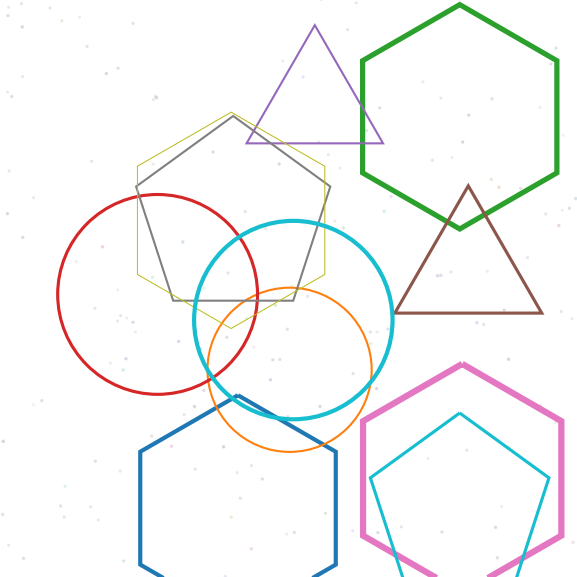[{"shape": "hexagon", "thickness": 2, "radius": 0.98, "center": [0.412, 0.119]}, {"shape": "circle", "thickness": 1, "radius": 0.71, "center": [0.501, 0.359]}, {"shape": "hexagon", "thickness": 2.5, "radius": 0.97, "center": [0.796, 0.797]}, {"shape": "circle", "thickness": 1.5, "radius": 0.87, "center": [0.273, 0.489]}, {"shape": "triangle", "thickness": 1, "radius": 0.68, "center": [0.545, 0.819]}, {"shape": "triangle", "thickness": 1.5, "radius": 0.73, "center": [0.811, 0.53]}, {"shape": "hexagon", "thickness": 3, "radius": 0.99, "center": [0.8, 0.171]}, {"shape": "pentagon", "thickness": 1, "radius": 0.88, "center": [0.404, 0.621]}, {"shape": "hexagon", "thickness": 0.5, "radius": 0.94, "center": [0.4, 0.618]}, {"shape": "pentagon", "thickness": 1.5, "radius": 0.81, "center": [0.796, 0.121]}, {"shape": "circle", "thickness": 2, "radius": 0.86, "center": [0.508, 0.445]}]